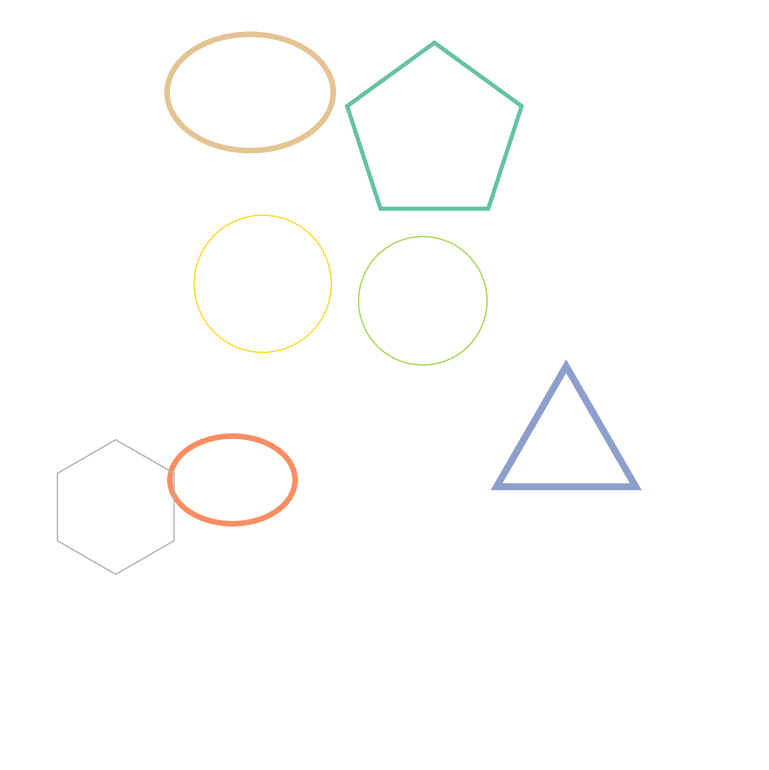[{"shape": "pentagon", "thickness": 1.5, "radius": 0.6, "center": [0.564, 0.825]}, {"shape": "oval", "thickness": 2, "radius": 0.41, "center": [0.302, 0.377]}, {"shape": "triangle", "thickness": 2.5, "radius": 0.52, "center": [0.735, 0.42]}, {"shape": "circle", "thickness": 0.5, "radius": 0.42, "center": [0.549, 0.609]}, {"shape": "circle", "thickness": 0.5, "radius": 0.45, "center": [0.341, 0.631]}, {"shape": "oval", "thickness": 2, "radius": 0.54, "center": [0.325, 0.88]}, {"shape": "hexagon", "thickness": 0.5, "radius": 0.44, "center": [0.15, 0.342]}]